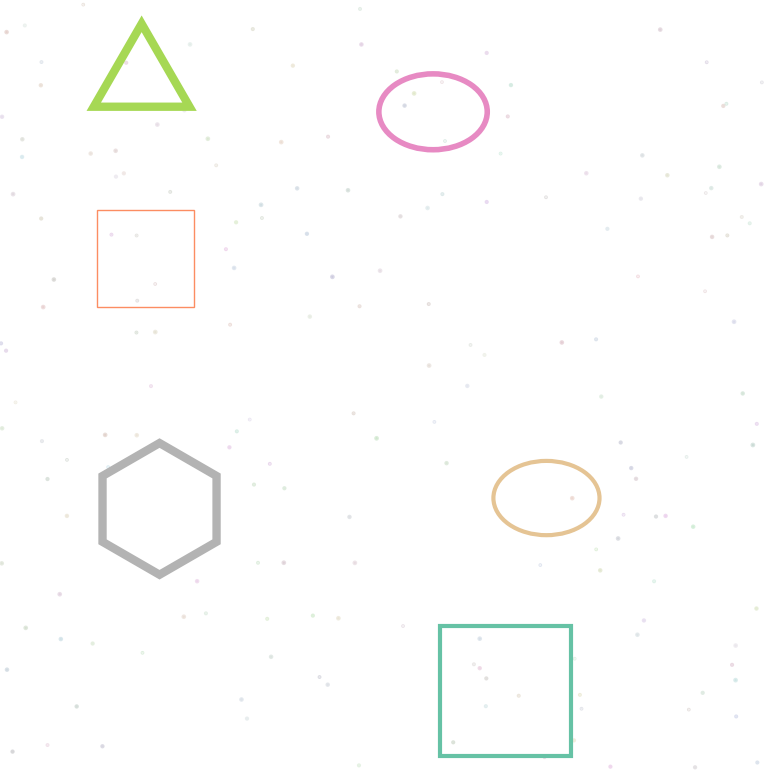[{"shape": "square", "thickness": 1.5, "radius": 0.42, "center": [0.657, 0.102]}, {"shape": "square", "thickness": 0.5, "radius": 0.31, "center": [0.189, 0.664]}, {"shape": "oval", "thickness": 2, "radius": 0.35, "center": [0.562, 0.855]}, {"shape": "triangle", "thickness": 3, "radius": 0.36, "center": [0.184, 0.897]}, {"shape": "oval", "thickness": 1.5, "radius": 0.34, "center": [0.71, 0.353]}, {"shape": "hexagon", "thickness": 3, "radius": 0.43, "center": [0.207, 0.339]}]